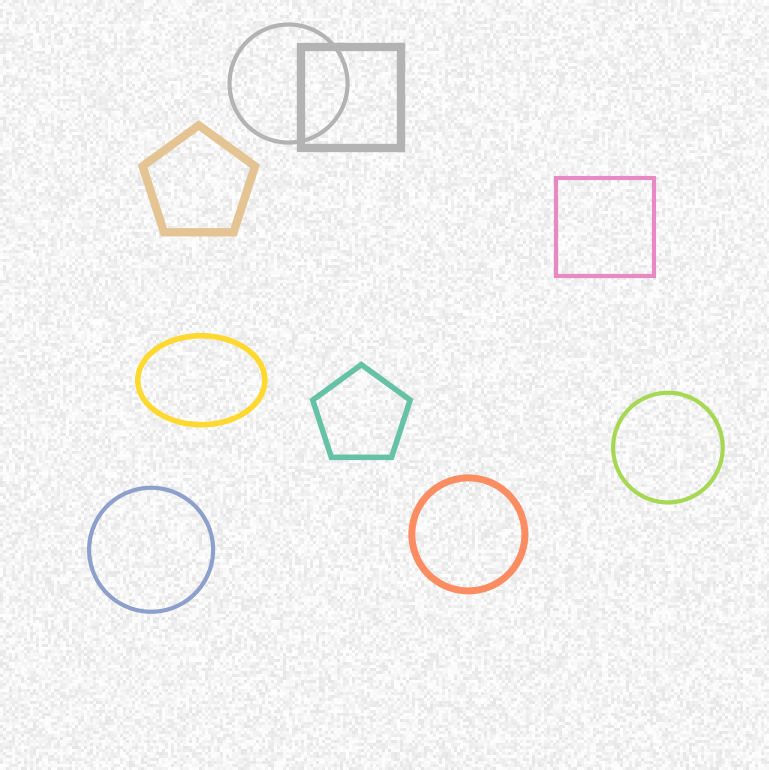[{"shape": "pentagon", "thickness": 2, "radius": 0.33, "center": [0.469, 0.46]}, {"shape": "circle", "thickness": 2.5, "radius": 0.37, "center": [0.608, 0.306]}, {"shape": "circle", "thickness": 1.5, "radius": 0.4, "center": [0.196, 0.286]}, {"shape": "square", "thickness": 1.5, "radius": 0.32, "center": [0.786, 0.705]}, {"shape": "circle", "thickness": 1.5, "radius": 0.36, "center": [0.867, 0.419]}, {"shape": "oval", "thickness": 2, "radius": 0.41, "center": [0.261, 0.506]}, {"shape": "pentagon", "thickness": 3, "radius": 0.38, "center": [0.258, 0.76]}, {"shape": "square", "thickness": 3, "radius": 0.33, "center": [0.456, 0.873]}, {"shape": "circle", "thickness": 1.5, "radius": 0.38, "center": [0.375, 0.892]}]